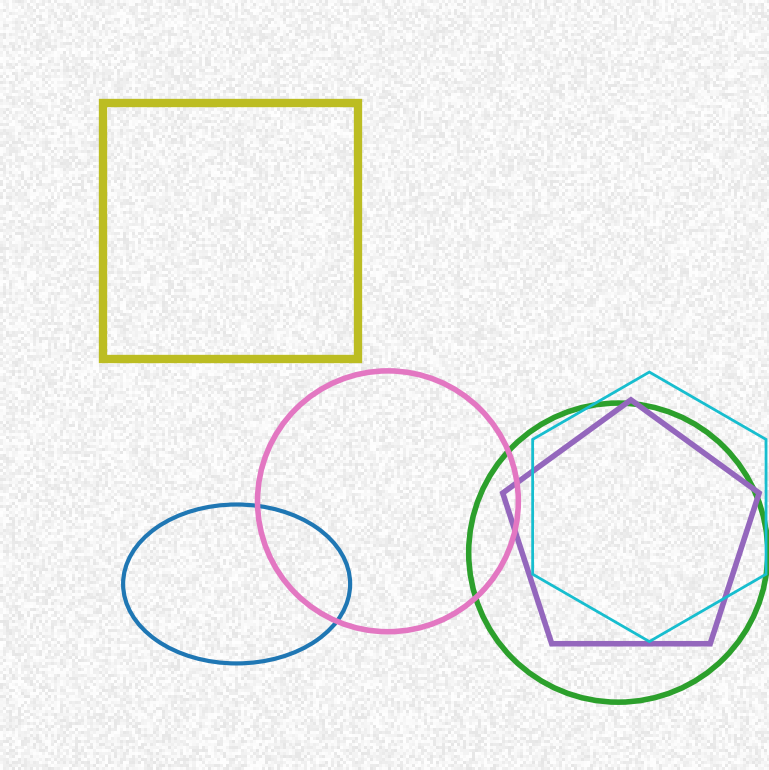[{"shape": "oval", "thickness": 1.5, "radius": 0.74, "center": [0.307, 0.242]}, {"shape": "circle", "thickness": 2, "radius": 0.97, "center": [0.803, 0.282]}, {"shape": "pentagon", "thickness": 2, "radius": 0.88, "center": [0.819, 0.306]}, {"shape": "circle", "thickness": 2, "radius": 0.85, "center": [0.504, 0.349]}, {"shape": "square", "thickness": 3, "radius": 0.83, "center": [0.3, 0.7]}, {"shape": "hexagon", "thickness": 1, "radius": 0.88, "center": [0.843, 0.342]}]